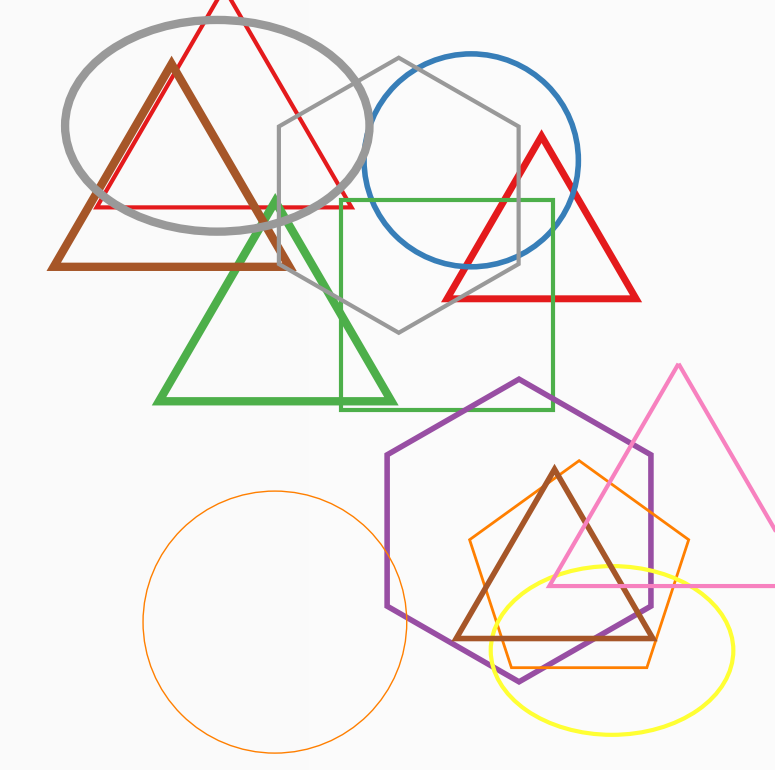[{"shape": "triangle", "thickness": 1.5, "radius": 0.95, "center": [0.289, 0.826]}, {"shape": "triangle", "thickness": 2.5, "radius": 0.7, "center": [0.699, 0.682]}, {"shape": "circle", "thickness": 2, "radius": 0.69, "center": [0.608, 0.792]}, {"shape": "triangle", "thickness": 3, "radius": 0.87, "center": [0.355, 0.565]}, {"shape": "square", "thickness": 1.5, "radius": 0.68, "center": [0.577, 0.603]}, {"shape": "hexagon", "thickness": 2, "radius": 0.98, "center": [0.67, 0.311]}, {"shape": "circle", "thickness": 0.5, "radius": 0.85, "center": [0.355, 0.192]}, {"shape": "pentagon", "thickness": 1, "radius": 0.74, "center": [0.747, 0.253]}, {"shape": "oval", "thickness": 1.5, "radius": 0.78, "center": [0.79, 0.155]}, {"shape": "triangle", "thickness": 3, "radius": 0.88, "center": [0.221, 0.741]}, {"shape": "triangle", "thickness": 2, "radius": 0.73, "center": [0.716, 0.244]}, {"shape": "triangle", "thickness": 1.5, "radius": 0.96, "center": [0.876, 0.335]}, {"shape": "hexagon", "thickness": 1.5, "radius": 0.89, "center": [0.515, 0.746]}, {"shape": "oval", "thickness": 3, "radius": 0.98, "center": [0.28, 0.837]}]